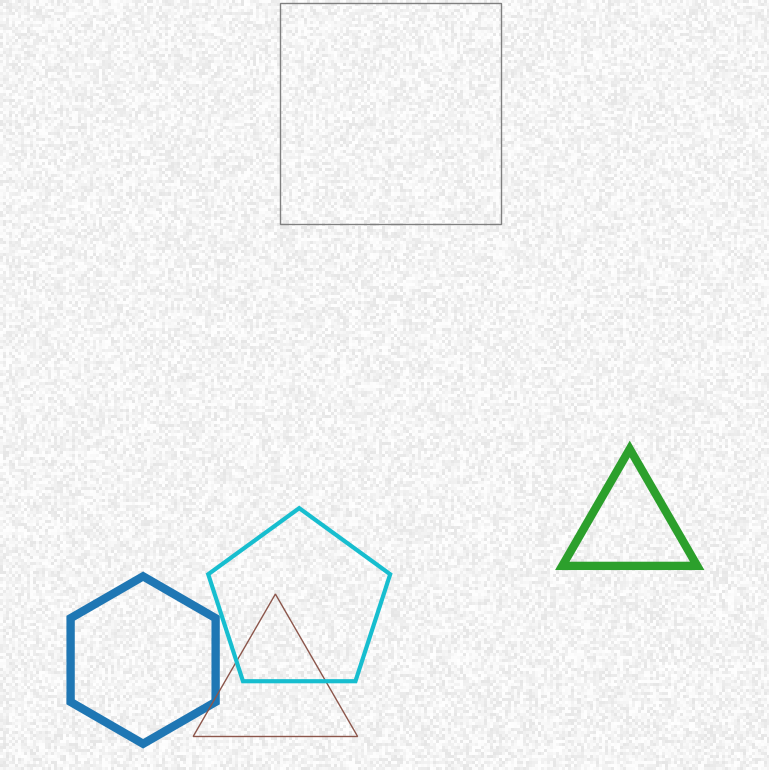[{"shape": "hexagon", "thickness": 3, "radius": 0.54, "center": [0.186, 0.143]}, {"shape": "triangle", "thickness": 3, "radius": 0.51, "center": [0.818, 0.316]}, {"shape": "triangle", "thickness": 0.5, "radius": 0.62, "center": [0.358, 0.105]}, {"shape": "square", "thickness": 0.5, "radius": 0.72, "center": [0.507, 0.853]}, {"shape": "pentagon", "thickness": 1.5, "radius": 0.62, "center": [0.389, 0.216]}]